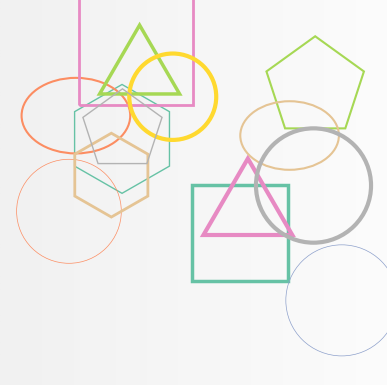[{"shape": "square", "thickness": 2.5, "radius": 0.62, "center": [0.62, 0.394]}, {"shape": "hexagon", "thickness": 1, "radius": 0.71, "center": [0.315, 0.639]}, {"shape": "oval", "thickness": 1.5, "radius": 0.7, "center": [0.196, 0.7]}, {"shape": "circle", "thickness": 0.5, "radius": 0.68, "center": [0.178, 0.451]}, {"shape": "circle", "thickness": 0.5, "radius": 0.72, "center": [0.882, 0.22]}, {"shape": "triangle", "thickness": 3, "radius": 0.66, "center": [0.64, 0.456]}, {"shape": "square", "thickness": 2, "radius": 0.74, "center": [0.35, 0.876]}, {"shape": "pentagon", "thickness": 1.5, "radius": 0.66, "center": [0.813, 0.774]}, {"shape": "triangle", "thickness": 2.5, "radius": 0.6, "center": [0.36, 0.816]}, {"shape": "circle", "thickness": 3, "radius": 0.56, "center": [0.446, 0.749]}, {"shape": "oval", "thickness": 1.5, "radius": 0.64, "center": [0.747, 0.648]}, {"shape": "hexagon", "thickness": 2, "radius": 0.54, "center": [0.287, 0.545]}, {"shape": "circle", "thickness": 3, "radius": 0.74, "center": [0.809, 0.518]}, {"shape": "pentagon", "thickness": 1, "radius": 0.54, "center": [0.316, 0.662]}]